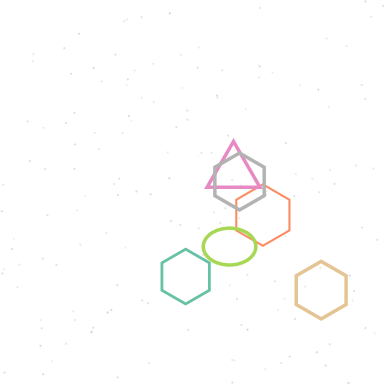[{"shape": "hexagon", "thickness": 2, "radius": 0.36, "center": [0.482, 0.282]}, {"shape": "hexagon", "thickness": 1.5, "radius": 0.4, "center": [0.683, 0.441]}, {"shape": "triangle", "thickness": 2.5, "radius": 0.4, "center": [0.607, 0.553]}, {"shape": "oval", "thickness": 2.5, "radius": 0.34, "center": [0.596, 0.36]}, {"shape": "hexagon", "thickness": 2.5, "radius": 0.37, "center": [0.834, 0.246]}, {"shape": "hexagon", "thickness": 2.5, "radius": 0.37, "center": [0.622, 0.529]}]